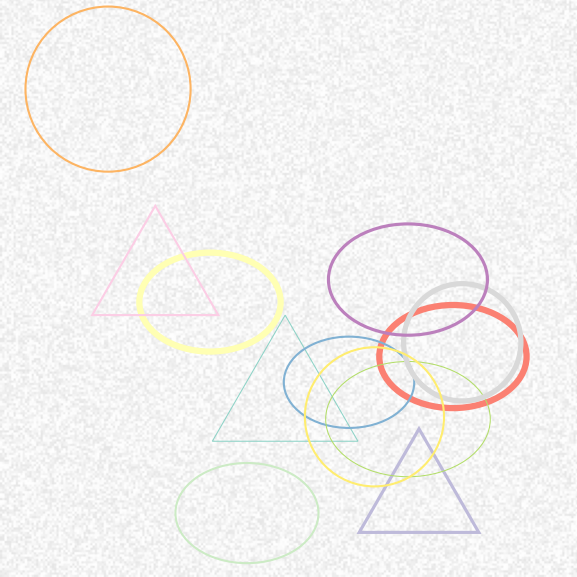[{"shape": "triangle", "thickness": 0.5, "radius": 0.73, "center": [0.494, 0.308]}, {"shape": "oval", "thickness": 3, "radius": 0.61, "center": [0.364, 0.476]}, {"shape": "triangle", "thickness": 1.5, "radius": 0.6, "center": [0.726, 0.137]}, {"shape": "oval", "thickness": 3, "radius": 0.64, "center": [0.784, 0.382]}, {"shape": "oval", "thickness": 1, "radius": 0.56, "center": [0.604, 0.337]}, {"shape": "circle", "thickness": 1, "radius": 0.71, "center": [0.187, 0.845]}, {"shape": "oval", "thickness": 0.5, "radius": 0.71, "center": [0.706, 0.273]}, {"shape": "triangle", "thickness": 1, "radius": 0.63, "center": [0.269, 0.517]}, {"shape": "circle", "thickness": 2.5, "radius": 0.51, "center": [0.8, 0.406]}, {"shape": "oval", "thickness": 1.5, "radius": 0.69, "center": [0.706, 0.515]}, {"shape": "oval", "thickness": 1, "radius": 0.62, "center": [0.428, 0.111]}, {"shape": "circle", "thickness": 1, "radius": 0.6, "center": [0.648, 0.277]}]